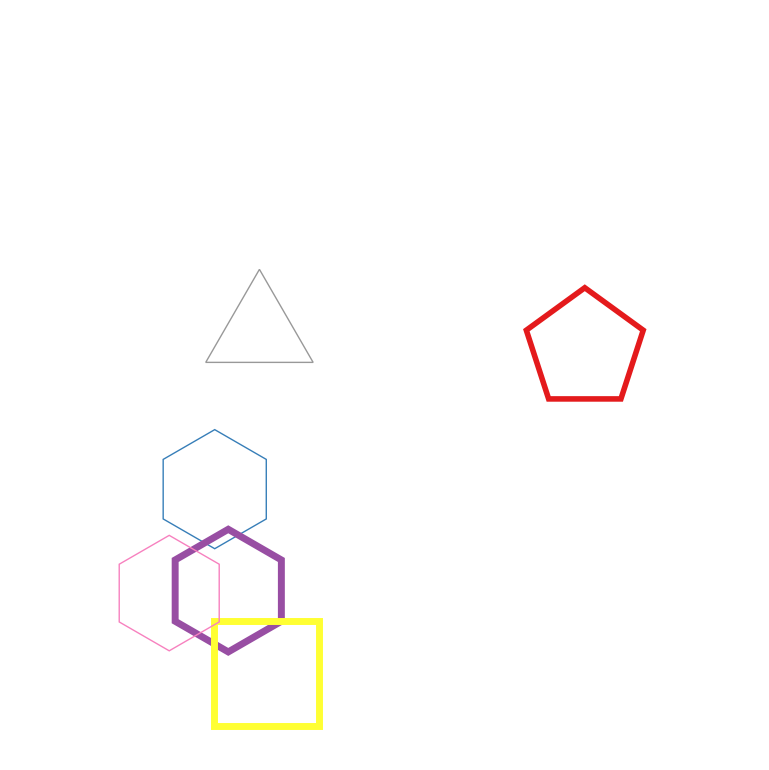[{"shape": "pentagon", "thickness": 2, "radius": 0.4, "center": [0.759, 0.546]}, {"shape": "hexagon", "thickness": 0.5, "radius": 0.39, "center": [0.279, 0.365]}, {"shape": "hexagon", "thickness": 2.5, "radius": 0.4, "center": [0.296, 0.233]}, {"shape": "square", "thickness": 2.5, "radius": 0.34, "center": [0.346, 0.125]}, {"shape": "hexagon", "thickness": 0.5, "radius": 0.37, "center": [0.22, 0.23]}, {"shape": "triangle", "thickness": 0.5, "radius": 0.4, "center": [0.337, 0.57]}]